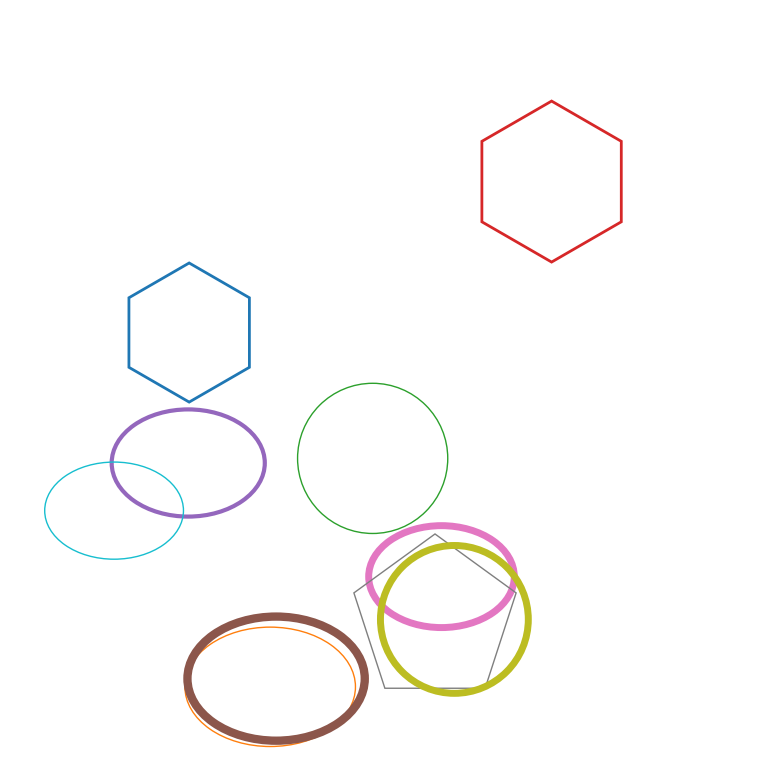[{"shape": "hexagon", "thickness": 1, "radius": 0.45, "center": [0.246, 0.568]}, {"shape": "oval", "thickness": 0.5, "radius": 0.55, "center": [0.351, 0.108]}, {"shape": "circle", "thickness": 0.5, "radius": 0.49, "center": [0.484, 0.405]}, {"shape": "hexagon", "thickness": 1, "radius": 0.52, "center": [0.716, 0.764]}, {"shape": "oval", "thickness": 1.5, "radius": 0.5, "center": [0.244, 0.399]}, {"shape": "oval", "thickness": 3, "radius": 0.58, "center": [0.359, 0.119]}, {"shape": "oval", "thickness": 2.5, "radius": 0.47, "center": [0.573, 0.251]}, {"shape": "pentagon", "thickness": 0.5, "radius": 0.55, "center": [0.565, 0.196]}, {"shape": "circle", "thickness": 2.5, "radius": 0.48, "center": [0.59, 0.196]}, {"shape": "oval", "thickness": 0.5, "radius": 0.45, "center": [0.148, 0.337]}]